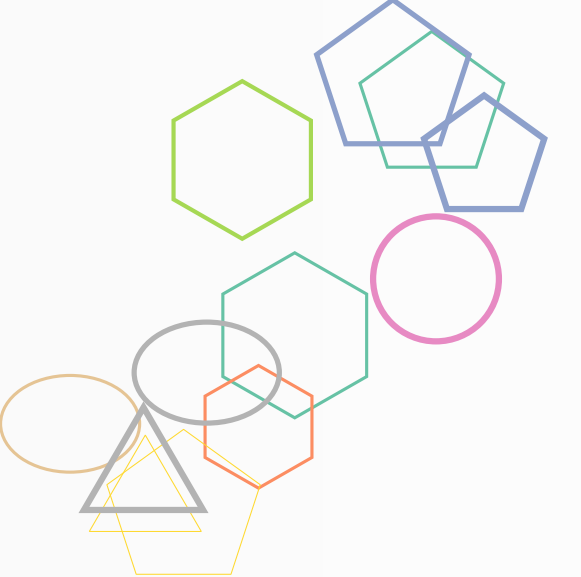[{"shape": "pentagon", "thickness": 1.5, "radius": 0.65, "center": [0.743, 0.815]}, {"shape": "hexagon", "thickness": 1.5, "radius": 0.71, "center": [0.507, 0.418]}, {"shape": "hexagon", "thickness": 1.5, "radius": 0.53, "center": [0.445, 0.26]}, {"shape": "pentagon", "thickness": 2.5, "radius": 0.69, "center": [0.676, 0.862]}, {"shape": "pentagon", "thickness": 3, "radius": 0.54, "center": [0.833, 0.725]}, {"shape": "circle", "thickness": 3, "radius": 0.54, "center": [0.75, 0.516]}, {"shape": "hexagon", "thickness": 2, "radius": 0.68, "center": [0.417, 0.722]}, {"shape": "pentagon", "thickness": 0.5, "radius": 0.69, "center": [0.316, 0.117]}, {"shape": "triangle", "thickness": 0.5, "radius": 0.56, "center": [0.25, 0.134]}, {"shape": "oval", "thickness": 1.5, "radius": 0.6, "center": [0.121, 0.265]}, {"shape": "oval", "thickness": 2.5, "radius": 0.62, "center": [0.356, 0.354]}, {"shape": "triangle", "thickness": 3, "radius": 0.59, "center": [0.247, 0.175]}]